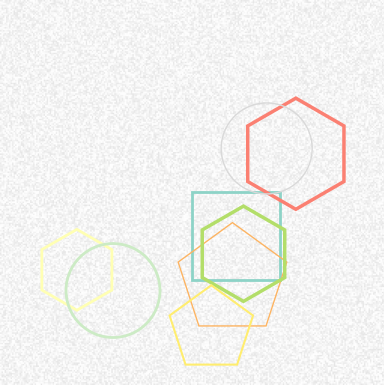[{"shape": "square", "thickness": 2, "radius": 0.57, "center": [0.613, 0.387]}, {"shape": "hexagon", "thickness": 2, "radius": 0.53, "center": [0.2, 0.299]}, {"shape": "hexagon", "thickness": 2.5, "radius": 0.72, "center": [0.768, 0.601]}, {"shape": "pentagon", "thickness": 1, "radius": 0.74, "center": [0.604, 0.273]}, {"shape": "hexagon", "thickness": 2.5, "radius": 0.62, "center": [0.632, 0.341]}, {"shape": "circle", "thickness": 1, "radius": 0.59, "center": [0.693, 0.614]}, {"shape": "circle", "thickness": 2, "radius": 0.61, "center": [0.294, 0.245]}, {"shape": "pentagon", "thickness": 1.5, "radius": 0.57, "center": [0.549, 0.145]}]